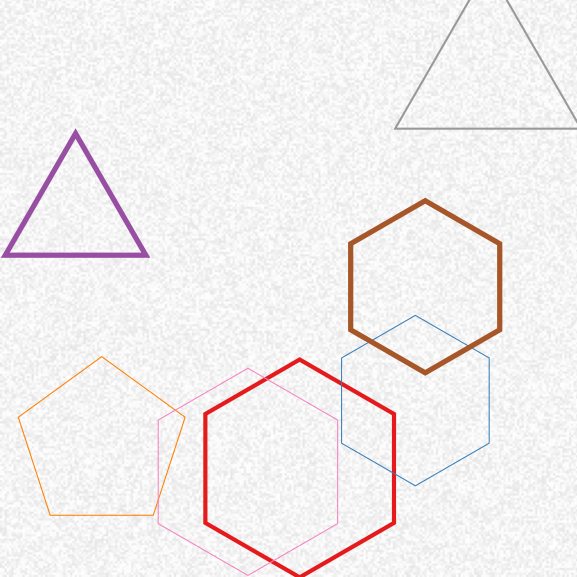[{"shape": "hexagon", "thickness": 2, "radius": 0.94, "center": [0.519, 0.188]}, {"shape": "hexagon", "thickness": 0.5, "radius": 0.74, "center": [0.719, 0.305]}, {"shape": "triangle", "thickness": 2.5, "radius": 0.7, "center": [0.131, 0.627]}, {"shape": "pentagon", "thickness": 0.5, "radius": 0.76, "center": [0.176, 0.23]}, {"shape": "hexagon", "thickness": 2.5, "radius": 0.75, "center": [0.736, 0.503]}, {"shape": "hexagon", "thickness": 0.5, "radius": 0.9, "center": [0.429, 0.182]}, {"shape": "triangle", "thickness": 1, "radius": 0.93, "center": [0.845, 0.869]}]